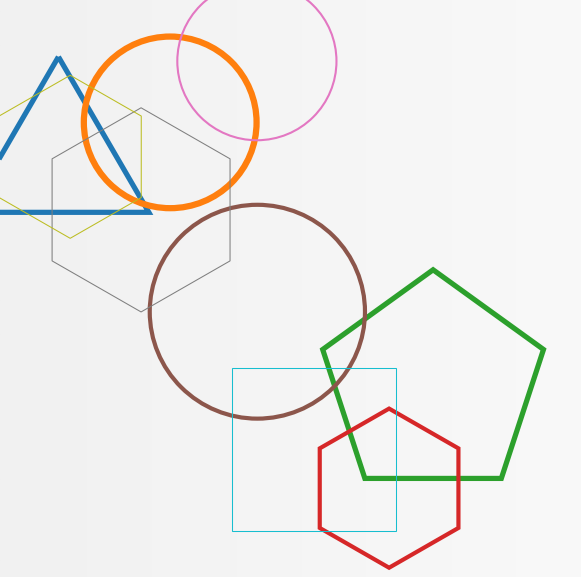[{"shape": "triangle", "thickness": 2.5, "radius": 0.9, "center": [0.101, 0.721]}, {"shape": "circle", "thickness": 3, "radius": 0.74, "center": [0.293, 0.787]}, {"shape": "pentagon", "thickness": 2.5, "radius": 1.0, "center": [0.745, 0.332]}, {"shape": "hexagon", "thickness": 2, "radius": 0.69, "center": [0.669, 0.154]}, {"shape": "circle", "thickness": 2, "radius": 0.93, "center": [0.443, 0.459]}, {"shape": "circle", "thickness": 1, "radius": 0.68, "center": [0.442, 0.893]}, {"shape": "hexagon", "thickness": 0.5, "radius": 0.88, "center": [0.243, 0.636]}, {"shape": "hexagon", "thickness": 0.5, "radius": 0.71, "center": [0.121, 0.728]}, {"shape": "square", "thickness": 0.5, "radius": 0.71, "center": [0.541, 0.221]}]